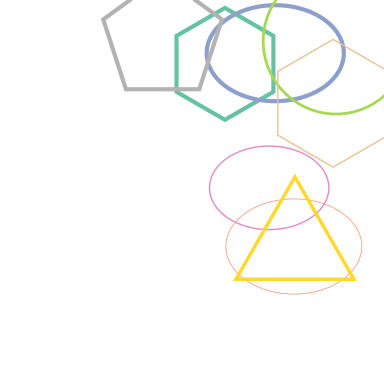[{"shape": "hexagon", "thickness": 3, "radius": 0.73, "center": [0.584, 0.834]}, {"shape": "oval", "thickness": 0.5, "radius": 0.88, "center": [0.763, 0.36]}, {"shape": "oval", "thickness": 3, "radius": 0.89, "center": [0.715, 0.862]}, {"shape": "oval", "thickness": 1, "radius": 0.78, "center": [0.699, 0.512]}, {"shape": "circle", "thickness": 2, "radius": 0.95, "center": [0.873, 0.893]}, {"shape": "triangle", "thickness": 2.5, "radius": 0.89, "center": [0.766, 0.363]}, {"shape": "hexagon", "thickness": 1, "radius": 0.83, "center": [0.865, 0.732]}, {"shape": "pentagon", "thickness": 3, "radius": 0.81, "center": [0.422, 0.899]}]